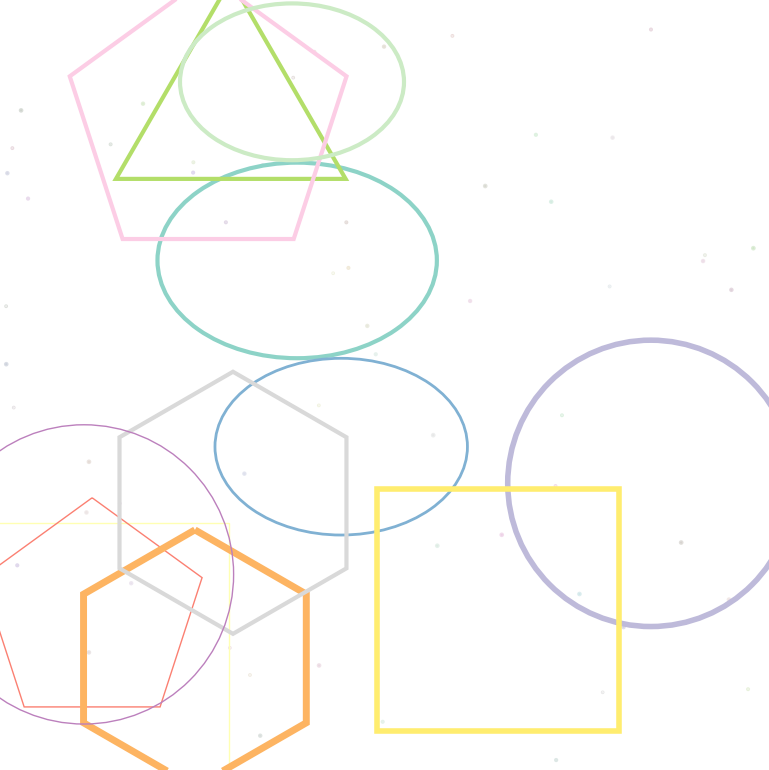[{"shape": "oval", "thickness": 1.5, "radius": 0.91, "center": [0.386, 0.662]}, {"shape": "square", "thickness": 0.5, "radius": 0.92, "center": [0.113, 0.136]}, {"shape": "circle", "thickness": 2, "radius": 0.93, "center": [0.845, 0.372]}, {"shape": "pentagon", "thickness": 0.5, "radius": 0.75, "center": [0.12, 0.203]}, {"shape": "oval", "thickness": 1, "radius": 0.82, "center": [0.443, 0.42]}, {"shape": "hexagon", "thickness": 2.5, "radius": 0.84, "center": [0.253, 0.145]}, {"shape": "triangle", "thickness": 1.5, "radius": 0.86, "center": [0.3, 0.854]}, {"shape": "pentagon", "thickness": 1.5, "radius": 0.94, "center": [0.27, 0.842]}, {"shape": "hexagon", "thickness": 1.5, "radius": 0.85, "center": [0.303, 0.347]}, {"shape": "circle", "thickness": 0.5, "radius": 0.97, "center": [0.109, 0.254]}, {"shape": "oval", "thickness": 1.5, "radius": 0.73, "center": [0.379, 0.894]}, {"shape": "square", "thickness": 2, "radius": 0.79, "center": [0.647, 0.207]}]